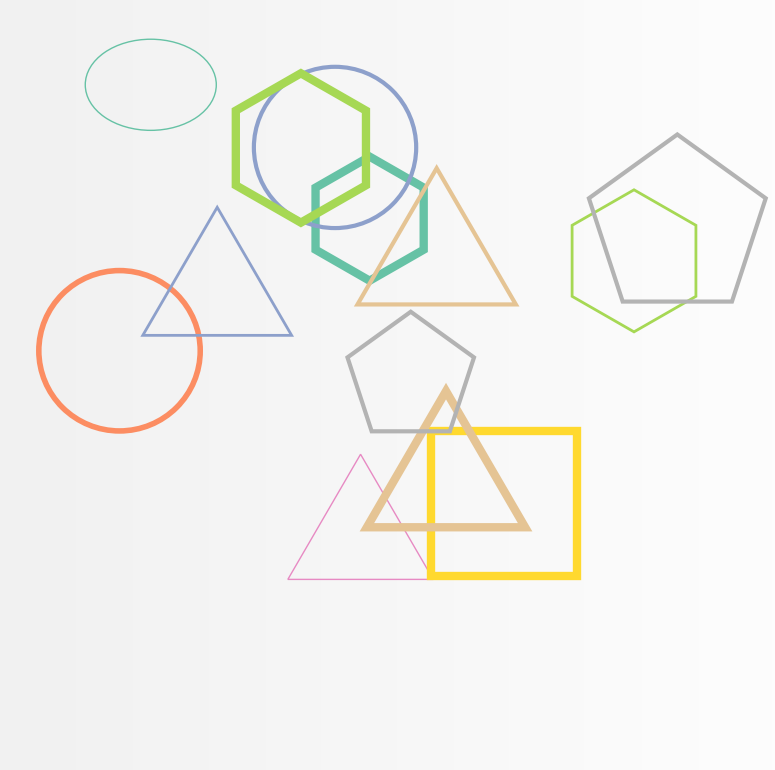[{"shape": "hexagon", "thickness": 3, "radius": 0.4, "center": [0.477, 0.716]}, {"shape": "oval", "thickness": 0.5, "radius": 0.42, "center": [0.195, 0.89]}, {"shape": "circle", "thickness": 2, "radius": 0.52, "center": [0.154, 0.544]}, {"shape": "circle", "thickness": 1.5, "radius": 0.52, "center": [0.432, 0.809]}, {"shape": "triangle", "thickness": 1, "radius": 0.55, "center": [0.28, 0.62]}, {"shape": "triangle", "thickness": 0.5, "radius": 0.54, "center": [0.465, 0.302]}, {"shape": "hexagon", "thickness": 1, "radius": 0.46, "center": [0.818, 0.661]}, {"shape": "hexagon", "thickness": 3, "radius": 0.48, "center": [0.388, 0.808]}, {"shape": "square", "thickness": 3, "radius": 0.47, "center": [0.65, 0.346]}, {"shape": "triangle", "thickness": 1.5, "radius": 0.59, "center": [0.563, 0.664]}, {"shape": "triangle", "thickness": 3, "radius": 0.59, "center": [0.575, 0.374]}, {"shape": "pentagon", "thickness": 1.5, "radius": 0.43, "center": [0.53, 0.509]}, {"shape": "pentagon", "thickness": 1.5, "radius": 0.6, "center": [0.874, 0.705]}]